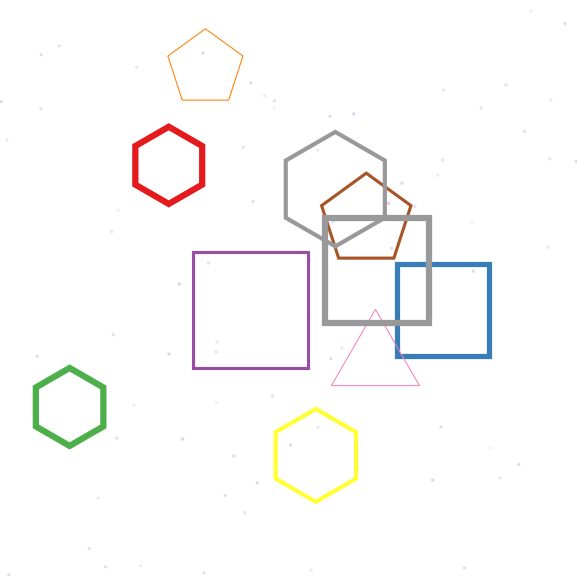[{"shape": "hexagon", "thickness": 3, "radius": 0.33, "center": [0.292, 0.713]}, {"shape": "square", "thickness": 2.5, "radius": 0.4, "center": [0.767, 0.462]}, {"shape": "hexagon", "thickness": 3, "radius": 0.34, "center": [0.121, 0.294]}, {"shape": "square", "thickness": 1.5, "radius": 0.5, "center": [0.433, 0.462]}, {"shape": "pentagon", "thickness": 0.5, "radius": 0.34, "center": [0.356, 0.881]}, {"shape": "hexagon", "thickness": 2, "radius": 0.4, "center": [0.547, 0.211]}, {"shape": "pentagon", "thickness": 1.5, "radius": 0.41, "center": [0.634, 0.618]}, {"shape": "triangle", "thickness": 0.5, "radius": 0.44, "center": [0.65, 0.375]}, {"shape": "hexagon", "thickness": 2, "radius": 0.5, "center": [0.581, 0.672]}, {"shape": "square", "thickness": 3, "radius": 0.45, "center": [0.653, 0.531]}]